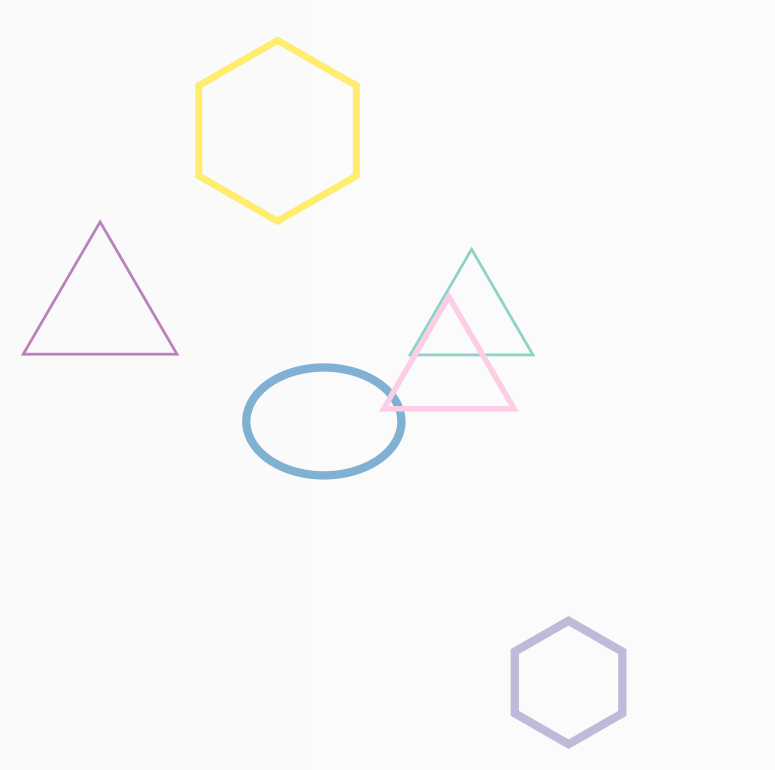[{"shape": "triangle", "thickness": 1, "radius": 0.46, "center": [0.609, 0.585]}, {"shape": "hexagon", "thickness": 3, "radius": 0.4, "center": [0.734, 0.114]}, {"shape": "oval", "thickness": 3, "radius": 0.5, "center": [0.418, 0.453]}, {"shape": "triangle", "thickness": 2, "radius": 0.49, "center": [0.579, 0.518]}, {"shape": "triangle", "thickness": 1, "radius": 0.57, "center": [0.129, 0.597]}, {"shape": "hexagon", "thickness": 2.5, "radius": 0.59, "center": [0.358, 0.83]}]